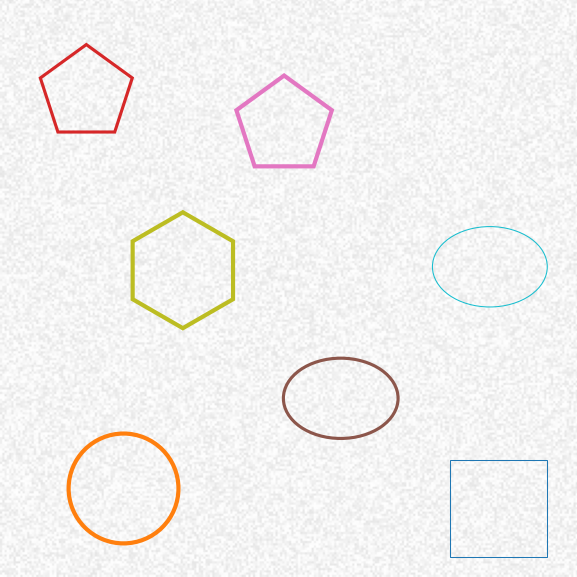[{"shape": "square", "thickness": 0.5, "radius": 0.42, "center": [0.863, 0.119]}, {"shape": "circle", "thickness": 2, "radius": 0.48, "center": [0.214, 0.153]}, {"shape": "pentagon", "thickness": 1.5, "radius": 0.42, "center": [0.149, 0.838]}, {"shape": "oval", "thickness": 1.5, "radius": 0.5, "center": [0.59, 0.309]}, {"shape": "pentagon", "thickness": 2, "radius": 0.43, "center": [0.492, 0.781]}, {"shape": "hexagon", "thickness": 2, "radius": 0.5, "center": [0.317, 0.531]}, {"shape": "oval", "thickness": 0.5, "radius": 0.5, "center": [0.848, 0.537]}]